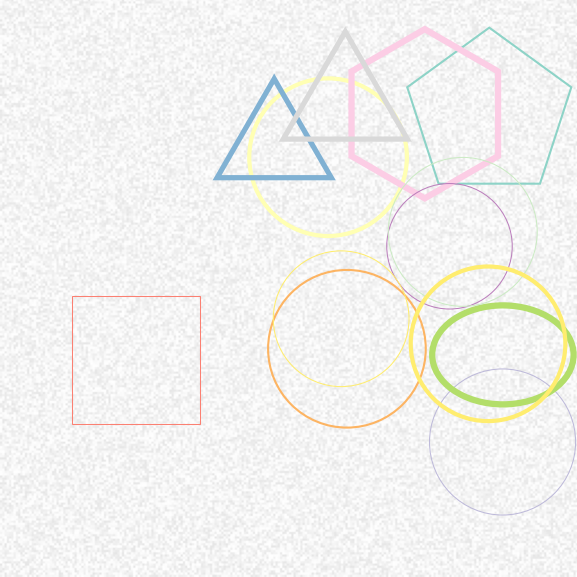[{"shape": "pentagon", "thickness": 1, "radius": 0.75, "center": [0.847, 0.802]}, {"shape": "circle", "thickness": 2, "radius": 0.68, "center": [0.568, 0.727]}, {"shape": "circle", "thickness": 0.5, "radius": 0.63, "center": [0.87, 0.234]}, {"shape": "square", "thickness": 0.5, "radius": 0.55, "center": [0.236, 0.376]}, {"shape": "triangle", "thickness": 2.5, "radius": 0.57, "center": [0.475, 0.749]}, {"shape": "circle", "thickness": 1, "radius": 0.68, "center": [0.601, 0.395]}, {"shape": "oval", "thickness": 3, "radius": 0.61, "center": [0.871, 0.385]}, {"shape": "hexagon", "thickness": 3, "radius": 0.73, "center": [0.736, 0.802]}, {"shape": "triangle", "thickness": 2.5, "radius": 0.62, "center": [0.598, 0.82]}, {"shape": "circle", "thickness": 0.5, "radius": 0.54, "center": [0.778, 0.573]}, {"shape": "circle", "thickness": 0.5, "radius": 0.64, "center": [0.801, 0.598]}, {"shape": "circle", "thickness": 0.5, "radius": 0.59, "center": [0.591, 0.447]}, {"shape": "circle", "thickness": 2, "radius": 0.67, "center": [0.845, 0.404]}]